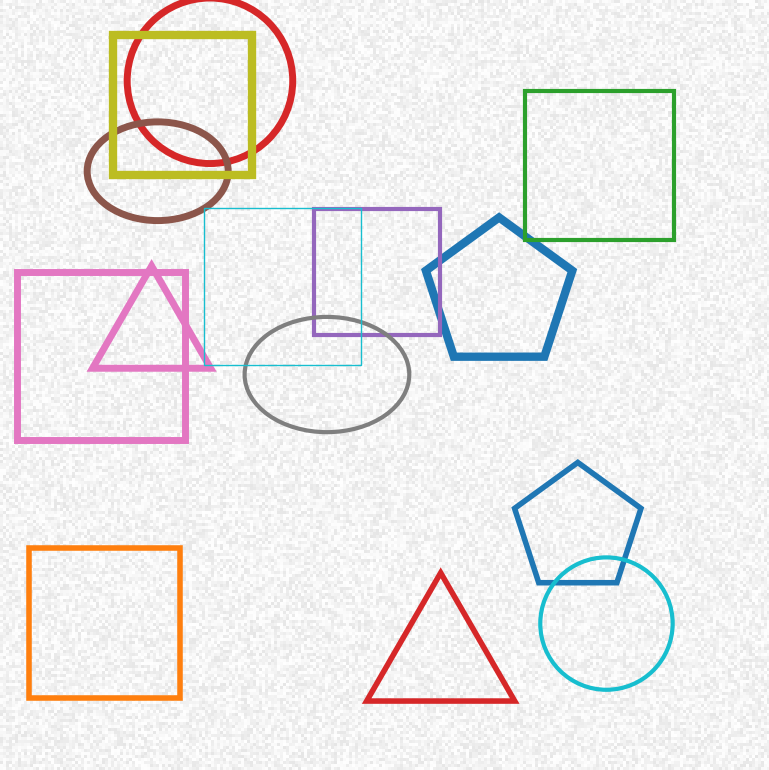[{"shape": "pentagon", "thickness": 2, "radius": 0.43, "center": [0.75, 0.313]}, {"shape": "pentagon", "thickness": 3, "radius": 0.5, "center": [0.648, 0.618]}, {"shape": "square", "thickness": 2, "radius": 0.49, "center": [0.136, 0.191]}, {"shape": "square", "thickness": 1.5, "radius": 0.49, "center": [0.779, 0.785]}, {"shape": "triangle", "thickness": 2, "radius": 0.56, "center": [0.572, 0.145]}, {"shape": "circle", "thickness": 2.5, "radius": 0.54, "center": [0.273, 0.895]}, {"shape": "square", "thickness": 1.5, "radius": 0.41, "center": [0.49, 0.647]}, {"shape": "oval", "thickness": 2.5, "radius": 0.46, "center": [0.205, 0.778]}, {"shape": "triangle", "thickness": 2.5, "radius": 0.44, "center": [0.197, 0.566]}, {"shape": "square", "thickness": 2.5, "radius": 0.55, "center": [0.131, 0.537]}, {"shape": "oval", "thickness": 1.5, "radius": 0.53, "center": [0.425, 0.514]}, {"shape": "square", "thickness": 3, "radius": 0.45, "center": [0.237, 0.864]}, {"shape": "circle", "thickness": 1.5, "radius": 0.43, "center": [0.788, 0.19]}, {"shape": "square", "thickness": 0.5, "radius": 0.51, "center": [0.367, 0.628]}]